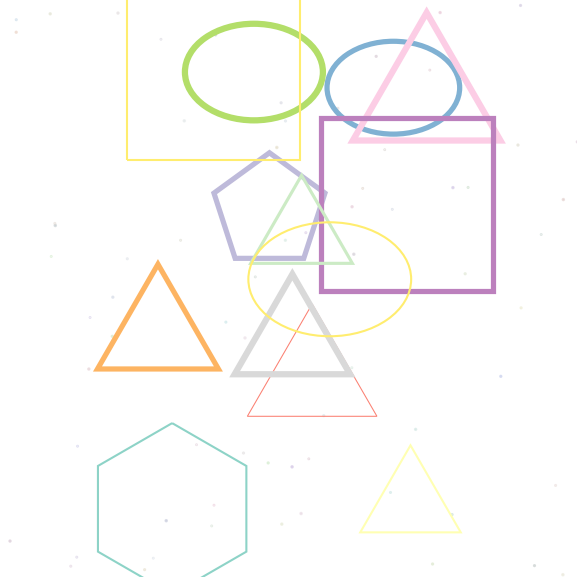[{"shape": "hexagon", "thickness": 1, "radius": 0.74, "center": [0.298, 0.118]}, {"shape": "triangle", "thickness": 1, "radius": 0.5, "center": [0.711, 0.128]}, {"shape": "pentagon", "thickness": 2.5, "radius": 0.51, "center": [0.467, 0.634]}, {"shape": "triangle", "thickness": 0.5, "radius": 0.65, "center": [0.541, 0.343]}, {"shape": "oval", "thickness": 2.5, "radius": 0.57, "center": [0.681, 0.847]}, {"shape": "triangle", "thickness": 2.5, "radius": 0.6, "center": [0.274, 0.421]}, {"shape": "oval", "thickness": 3, "radius": 0.6, "center": [0.44, 0.874]}, {"shape": "triangle", "thickness": 3, "radius": 0.74, "center": [0.739, 0.83]}, {"shape": "triangle", "thickness": 3, "radius": 0.58, "center": [0.506, 0.409]}, {"shape": "square", "thickness": 2.5, "radius": 0.75, "center": [0.705, 0.645]}, {"shape": "triangle", "thickness": 1.5, "radius": 0.51, "center": [0.522, 0.594]}, {"shape": "oval", "thickness": 1, "radius": 0.7, "center": [0.571, 0.516]}, {"shape": "square", "thickness": 1, "radius": 0.75, "center": [0.37, 0.871]}]